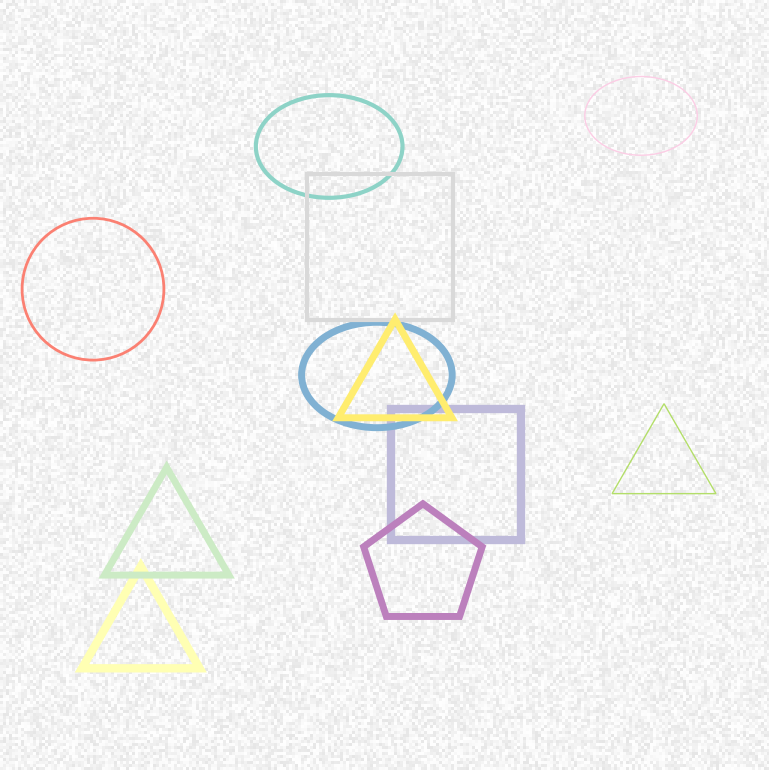[{"shape": "oval", "thickness": 1.5, "radius": 0.48, "center": [0.427, 0.81]}, {"shape": "triangle", "thickness": 3, "radius": 0.44, "center": [0.183, 0.176]}, {"shape": "square", "thickness": 3, "radius": 0.42, "center": [0.592, 0.384]}, {"shape": "circle", "thickness": 1, "radius": 0.46, "center": [0.121, 0.624]}, {"shape": "oval", "thickness": 2.5, "radius": 0.49, "center": [0.489, 0.513]}, {"shape": "triangle", "thickness": 0.5, "radius": 0.39, "center": [0.862, 0.398]}, {"shape": "oval", "thickness": 0.5, "radius": 0.37, "center": [0.833, 0.85]}, {"shape": "square", "thickness": 1.5, "radius": 0.47, "center": [0.494, 0.679]}, {"shape": "pentagon", "thickness": 2.5, "radius": 0.4, "center": [0.549, 0.265]}, {"shape": "triangle", "thickness": 2.5, "radius": 0.47, "center": [0.216, 0.3]}, {"shape": "triangle", "thickness": 2.5, "radius": 0.43, "center": [0.513, 0.5]}]